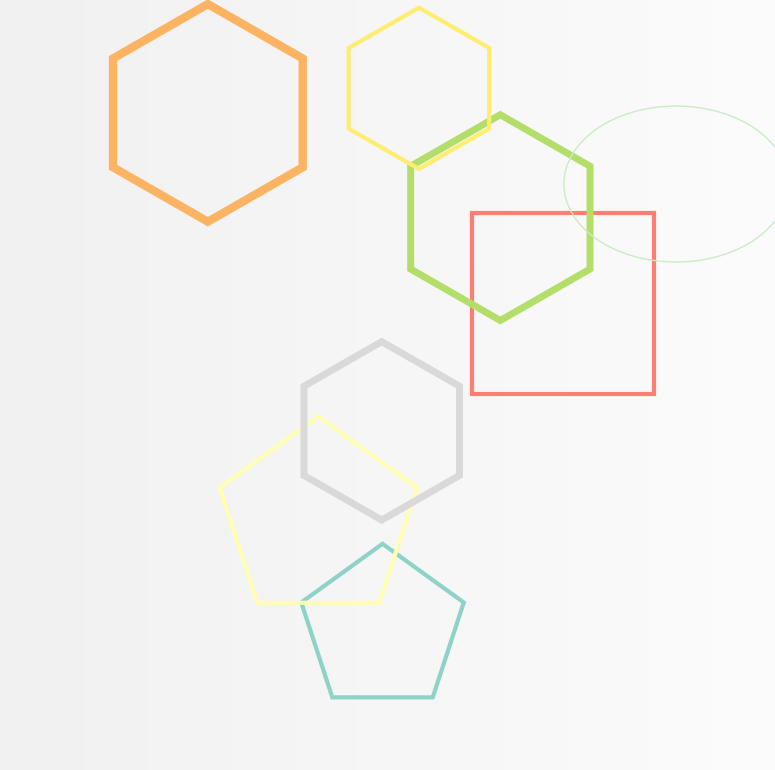[{"shape": "pentagon", "thickness": 1.5, "radius": 0.55, "center": [0.494, 0.184]}, {"shape": "pentagon", "thickness": 1.5, "radius": 0.67, "center": [0.411, 0.325]}, {"shape": "square", "thickness": 1.5, "radius": 0.59, "center": [0.726, 0.606]}, {"shape": "hexagon", "thickness": 3, "radius": 0.71, "center": [0.268, 0.853]}, {"shape": "hexagon", "thickness": 2.5, "radius": 0.67, "center": [0.646, 0.717]}, {"shape": "hexagon", "thickness": 2.5, "radius": 0.58, "center": [0.493, 0.44]}, {"shape": "oval", "thickness": 0.5, "radius": 0.72, "center": [0.872, 0.761]}, {"shape": "hexagon", "thickness": 1.5, "radius": 0.52, "center": [0.541, 0.885]}]